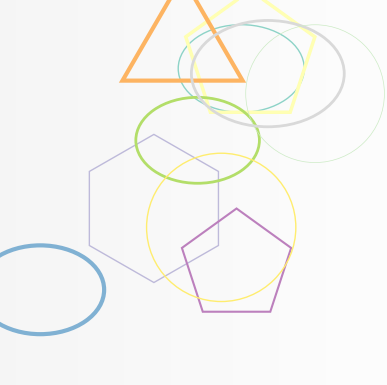[{"shape": "oval", "thickness": 1, "radius": 0.81, "center": [0.623, 0.822]}, {"shape": "pentagon", "thickness": 2.5, "radius": 0.88, "center": [0.646, 0.85]}, {"shape": "hexagon", "thickness": 1, "radius": 0.96, "center": [0.397, 0.459]}, {"shape": "oval", "thickness": 3, "radius": 0.82, "center": [0.104, 0.247]}, {"shape": "triangle", "thickness": 3, "radius": 0.89, "center": [0.471, 0.88]}, {"shape": "oval", "thickness": 2, "radius": 0.8, "center": [0.51, 0.636]}, {"shape": "oval", "thickness": 2, "radius": 0.99, "center": [0.691, 0.809]}, {"shape": "pentagon", "thickness": 1.5, "radius": 0.74, "center": [0.61, 0.31]}, {"shape": "circle", "thickness": 0.5, "radius": 0.89, "center": [0.813, 0.757]}, {"shape": "circle", "thickness": 1, "radius": 0.96, "center": [0.571, 0.409]}]